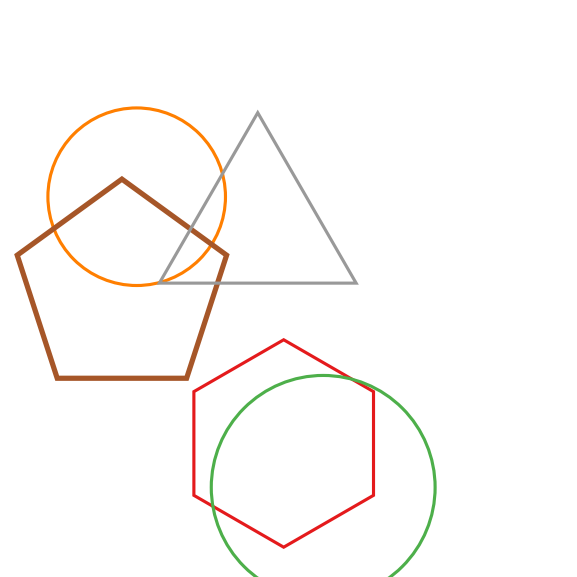[{"shape": "hexagon", "thickness": 1.5, "radius": 0.9, "center": [0.491, 0.231]}, {"shape": "circle", "thickness": 1.5, "radius": 0.97, "center": [0.56, 0.155]}, {"shape": "circle", "thickness": 1.5, "radius": 0.77, "center": [0.237, 0.658]}, {"shape": "pentagon", "thickness": 2.5, "radius": 0.95, "center": [0.211, 0.498]}, {"shape": "triangle", "thickness": 1.5, "radius": 0.98, "center": [0.446, 0.607]}]